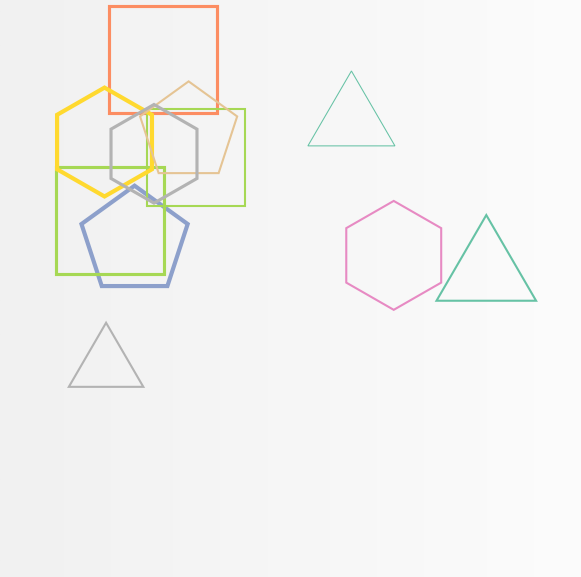[{"shape": "triangle", "thickness": 1, "radius": 0.49, "center": [0.837, 0.528]}, {"shape": "triangle", "thickness": 0.5, "radius": 0.43, "center": [0.605, 0.79]}, {"shape": "square", "thickness": 1.5, "radius": 0.47, "center": [0.28, 0.896]}, {"shape": "pentagon", "thickness": 2, "radius": 0.48, "center": [0.232, 0.582]}, {"shape": "hexagon", "thickness": 1, "radius": 0.47, "center": [0.677, 0.557]}, {"shape": "square", "thickness": 1.5, "radius": 0.46, "center": [0.189, 0.617]}, {"shape": "square", "thickness": 1, "radius": 0.42, "center": [0.337, 0.727]}, {"shape": "hexagon", "thickness": 2, "radius": 0.47, "center": [0.18, 0.753]}, {"shape": "pentagon", "thickness": 1, "radius": 0.44, "center": [0.325, 0.77]}, {"shape": "hexagon", "thickness": 1.5, "radius": 0.43, "center": [0.265, 0.733]}, {"shape": "triangle", "thickness": 1, "radius": 0.37, "center": [0.182, 0.366]}]